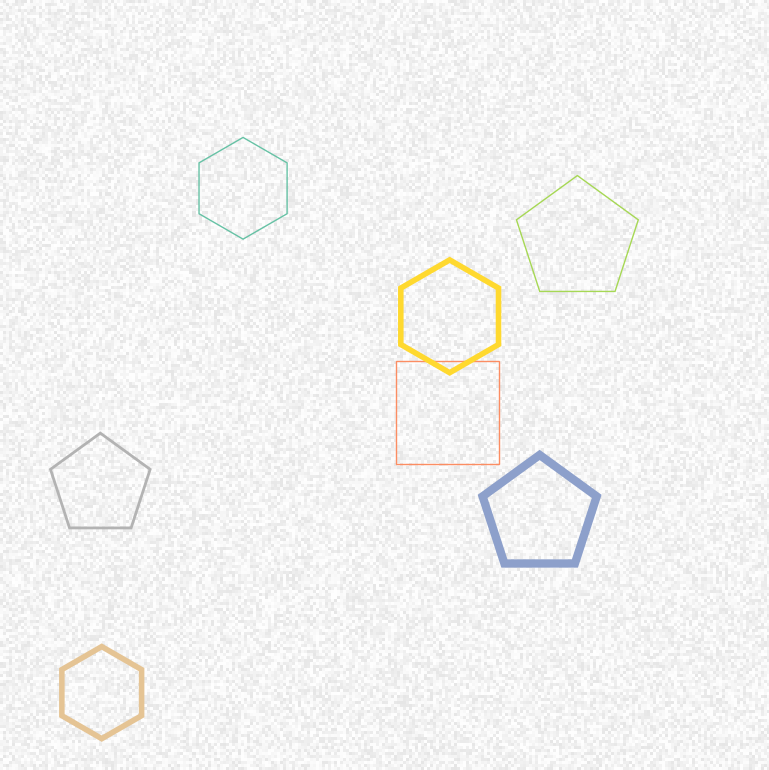[{"shape": "hexagon", "thickness": 0.5, "radius": 0.33, "center": [0.316, 0.755]}, {"shape": "square", "thickness": 0.5, "radius": 0.34, "center": [0.581, 0.464]}, {"shape": "pentagon", "thickness": 3, "radius": 0.39, "center": [0.701, 0.331]}, {"shape": "pentagon", "thickness": 0.5, "radius": 0.42, "center": [0.75, 0.689]}, {"shape": "hexagon", "thickness": 2, "radius": 0.37, "center": [0.584, 0.589]}, {"shape": "hexagon", "thickness": 2, "radius": 0.3, "center": [0.132, 0.1]}, {"shape": "pentagon", "thickness": 1, "radius": 0.34, "center": [0.13, 0.369]}]